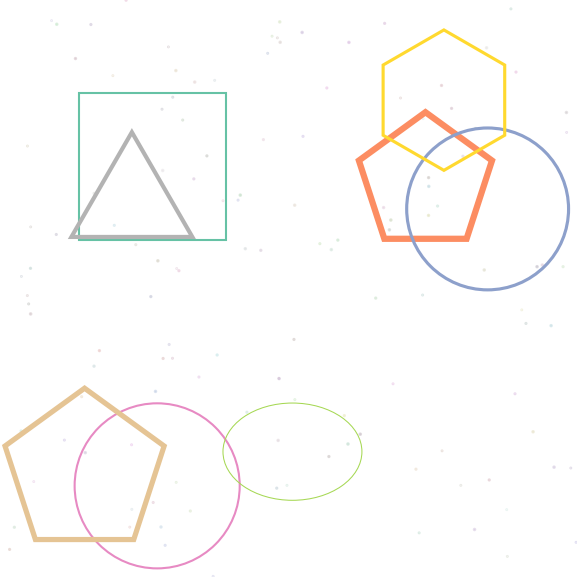[{"shape": "square", "thickness": 1, "radius": 0.64, "center": [0.264, 0.711]}, {"shape": "pentagon", "thickness": 3, "radius": 0.61, "center": [0.737, 0.684]}, {"shape": "circle", "thickness": 1.5, "radius": 0.7, "center": [0.844, 0.637]}, {"shape": "circle", "thickness": 1, "radius": 0.71, "center": [0.272, 0.158]}, {"shape": "oval", "thickness": 0.5, "radius": 0.6, "center": [0.506, 0.217]}, {"shape": "hexagon", "thickness": 1.5, "radius": 0.61, "center": [0.769, 0.826]}, {"shape": "pentagon", "thickness": 2.5, "radius": 0.72, "center": [0.146, 0.182]}, {"shape": "triangle", "thickness": 2, "radius": 0.6, "center": [0.228, 0.649]}]